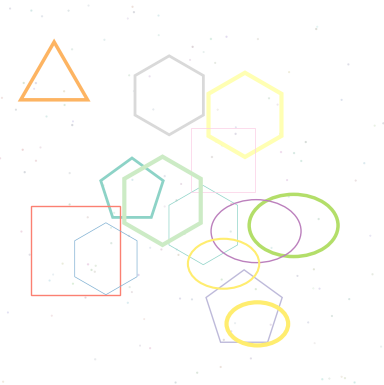[{"shape": "pentagon", "thickness": 2, "radius": 0.43, "center": [0.343, 0.504]}, {"shape": "hexagon", "thickness": 0.5, "radius": 0.51, "center": [0.528, 0.415]}, {"shape": "hexagon", "thickness": 3, "radius": 0.55, "center": [0.636, 0.702]}, {"shape": "pentagon", "thickness": 1, "radius": 0.52, "center": [0.634, 0.195]}, {"shape": "square", "thickness": 1, "radius": 0.58, "center": [0.196, 0.35]}, {"shape": "hexagon", "thickness": 0.5, "radius": 0.47, "center": [0.275, 0.328]}, {"shape": "triangle", "thickness": 2.5, "radius": 0.5, "center": [0.141, 0.791]}, {"shape": "oval", "thickness": 2.5, "radius": 0.58, "center": [0.763, 0.414]}, {"shape": "square", "thickness": 0.5, "radius": 0.42, "center": [0.58, 0.584]}, {"shape": "hexagon", "thickness": 2, "radius": 0.51, "center": [0.439, 0.752]}, {"shape": "oval", "thickness": 1, "radius": 0.58, "center": [0.665, 0.4]}, {"shape": "hexagon", "thickness": 3, "radius": 0.57, "center": [0.422, 0.478]}, {"shape": "oval", "thickness": 1.5, "radius": 0.46, "center": [0.581, 0.315]}, {"shape": "oval", "thickness": 3, "radius": 0.4, "center": [0.668, 0.159]}]